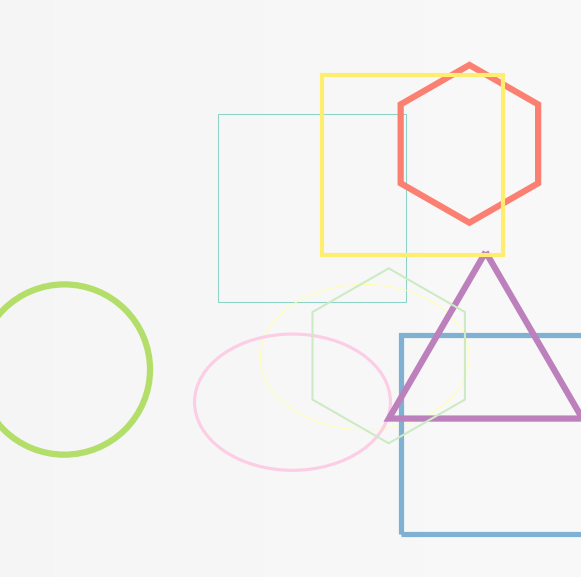[{"shape": "square", "thickness": 0.5, "radius": 0.81, "center": [0.537, 0.639]}, {"shape": "oval", "thickness": 0.5, "radius": 0.9, "center": [0.628, 0.381]}, {"shape": "hexagon", "thickness": 3, "radius": 0.68, "center": [0.808, 0.75]}, {"shape": "square", "thickness": 2.5, "radius": 0.86, "center": [0.862, 0.246]}, {"shape": "circle", "thickness": 3, "radius": 0.74, "center": [0.111, 0.359]}, {"shape": "oval", "thickness": 1.5, "radius": 0.84, "center": [0.503, 0.303]}, {"shape": "triangle", "thickness": 3, "radius": 0.96, "center": [0.836, 0.37]}, {"shape": "hexagon", "thickness": 1, "radius": 0.76, "center": [0.669, 0.383]}, {"shape": "square", "thickness": 2, "radius": 0.78, "center": [0.71, 0.713]}]